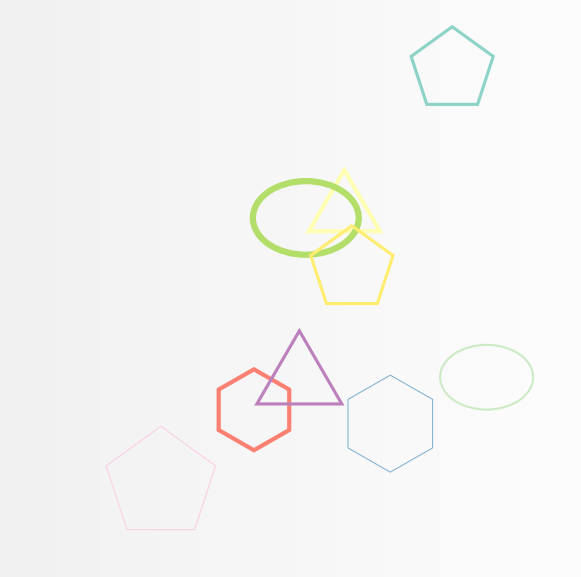[{"shape": "pentagon", "thickness": 1.5, "radius": 0.37, "center": [0.778, 0.879]}, {"shape": "triangle", "thickness": 2, "radius": 0.35, "center": [0.592, 0.634]}, {"shape": "hexagon", "thickness": 2, "radius": 0.35, "center": [0.437, 0.29]}, {"shape": "hexagon", "thickness": 0.5, "radius": 0.42, "center": [0.671, 0.266]}, {"shape": "oval", "thickness": 3, "radius": 0.46, "center": [0.526, 0.622]}, {"shape": "pentagon", "thickness": 0.5, "radius": 0.49, "center": [0.277, 0.162]}, {"shape": "triangle", "thickness": 1.5, "radius": 0.42, "center": [0.515, 0.342]}, {"shape": "oval", "thickness": 1, "radius": 0.4, "center": [0.837, 0.346]}, {"shape": "pentagon", "thickness": 1.5, "radius": 0.37, "center": [0.605, 0.534]}]